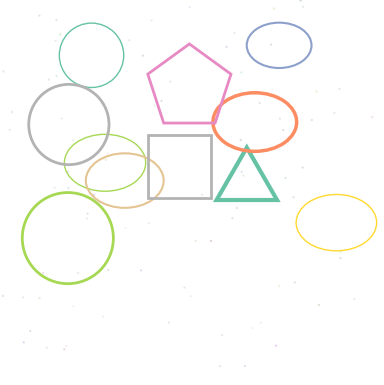[{"shape": "triangle", "thickness": 3, "radius": 0.45, "center": [0.641, 0.526]}, {"shape": "circle", "thickness": 1, "radius": 0.42, "center": [0.238, 0.856]}, {"shape": "oval", "thickness": 2.5, "radius": 0.54, "center": [0.662, 0.683]}, {"shape": "oval", "thickness": 1.5, "radius": 0.42, "center": [0.725, 0.882]}, {"shape": "pentagon", "thickness": 2, "radius": 0.57, "center": [0.492, 0.772]}, {"shape": "circle", "thickness": 2, "radius": 0.59, "center": [0.176, 0.382]}, {"shape": "oval", "thickness": 1, "radius": 0.53, "center": [0.273, 0.577]}, {"shape": "oval", "thickness": 1, "radius": 0.52, "center": [0.874, 0.422]}, {"shape": "oval", "thickness": 1.5, "radius": 0.51, "center": [0.324, 0.531]}, {"shape": "circle", "thickness": 2, "radius": 0.52, "center": [0.179, 0.677]}, {"shape": "square", "thickness": 2, "radius": 0.41, "center": [0.465, 0.567]}]